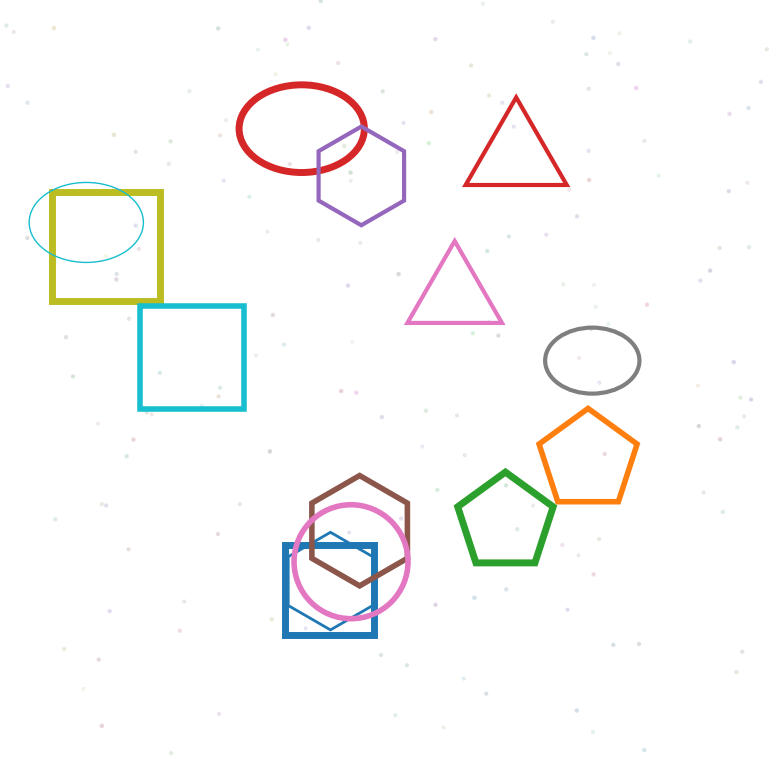[{"shape": "square", "thickness": 2.5, "radius": 0.29, "center": [0.428, 0.234]}, {"shape": "hexagon", "thickness": 1, "radius": 0.32, "center": [0.429, 0.245]}, {"shape": "pentagon", "thickness": 2, "radius": 0.33, "center": [0.764, 0.403]}, {"shape": "pentagon", "thickness": 2.5, "radius": 0.33, "center": [0.656, 0.322]}, {"shape": "triangle", "thickness": 1.5, "radius": 0.38, "center": [0.67, 0.798]}, {"shape": "oval", "thickness": 2.5, "radius": 0.41, "center": [0.392, 0.833]}, {"shape": "hexagon", "thickness": 1.5, "radius": 0.32, "center": [0.469, 0.772]}, {"shape": "hexagon", "thickness": 2, "radius": 0.36, "center": [0.467, 0.311]}, {"shape": "circle", "thickness": 2, "radius": 0.37, "center": [0.456, 0.271]}, {"shape": "triangle", "thickness": 1.5, "radius": 0.35, "center": [0.591, 0.616]}, {"shape": "oval", "thickness": 1.5, "radius": 0.31, "center": [0.769, 0.532]}, {"shape": "square", "thickness": 2.5, "radius": 0.35, "center": [0.138, 0.68]}, {"shape": "square", "thickness": 2, "radius": 0.34, "center": [0.25, 0.535]}, {"shape": "oval", "thickness": 0.5, "radius": 0.37, "center": [0.112, 0.711]}]